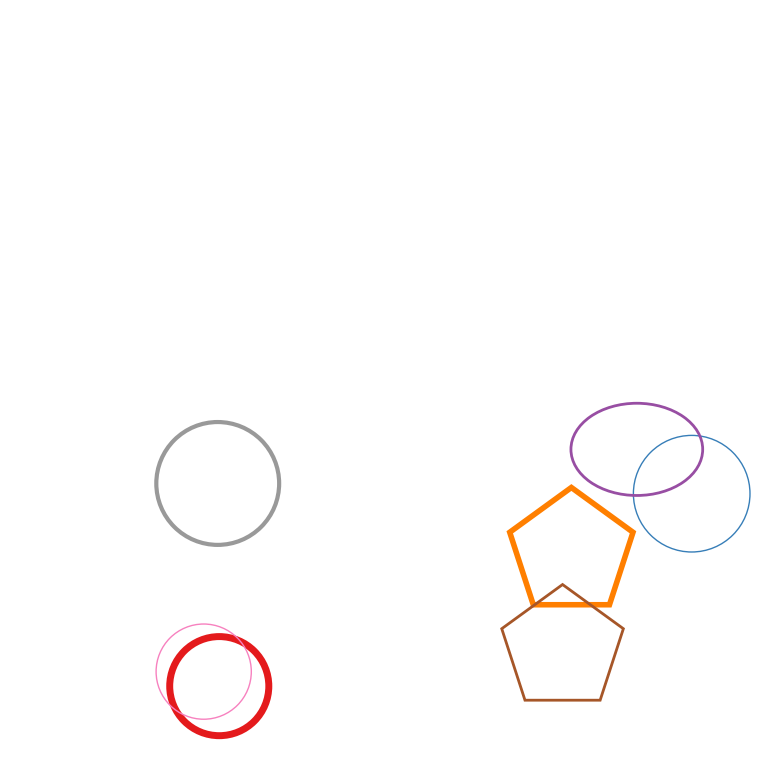[{"shape": "circle", "thickness": 2.5, "radius": 0.32, "center": [0.285, 0.109]}, {"shape": "circle", "thickness": 0.5, "radius": 0.38, "center": [0.898, 0.359]}, {"shape": "oval", "thickness": 1, "radius": 0.43, "center": [0.827, 0.416]}, {"shape": "pentagon", "thickness": 2, "radius": 0.42, "center": [0.742, 0.283]}, {"shape": "pentagon", "thickness": 1, "radius": 0.42, "center": [0.731, 0.158]}, {"shape": "circle", "thickness": 0.5, "radius": 0.31, "center": [0.265, 0.128]}, {"shape": "circle", "thickness": 1.5, "radius": 0.4, "center": [0.283, 0.372]}]